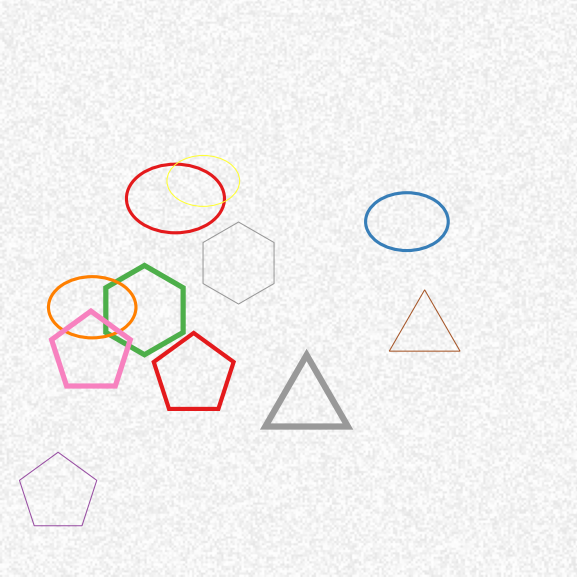[{"shape": "oval", "thickness": 1.5, "radius": 0.42, "center": [0.304, 0.655]}, {"shape": "pentagon", "thickness": 2, "radius": 0.36, "center": [0.335, 0.35]}, {"shape": "oval", "thickness": 1.5, "radius": 0.36, "center": [0.705, 0.615]}, {"shape": "hexagon", "thickness": 2.5, "radius": 0.39, "center": [0.25, 0.462]}, {"shape": "pentagon", "thickness": 0.5, "radius": 0.35, "center": [0.101, 0.146]}, {"shape": "oval", "thickness": 1.5, "radius": 0.38, "center": [0.16, 0.467]}, {"shape": "oval", "thickness": 0.5, "radius": 0.31, "center": [0.352, 0.686]}, {"shape": "triangle", "thickness": 0.5, "radius": 0.35, "center": [0.735, 0.426]}, {"shape": "pentagon", "thickness": 2.5, "radius": 0.36, "center": [0.157, 0.389]}, {"shape": "triangle", "thickness": 3, "radius": 0.41, "center": [0.531, 0.302]}, {"shape": "hexagon", "thickness": 0.5, "radius": 0.35, "center": [0.413, 0.544]}]